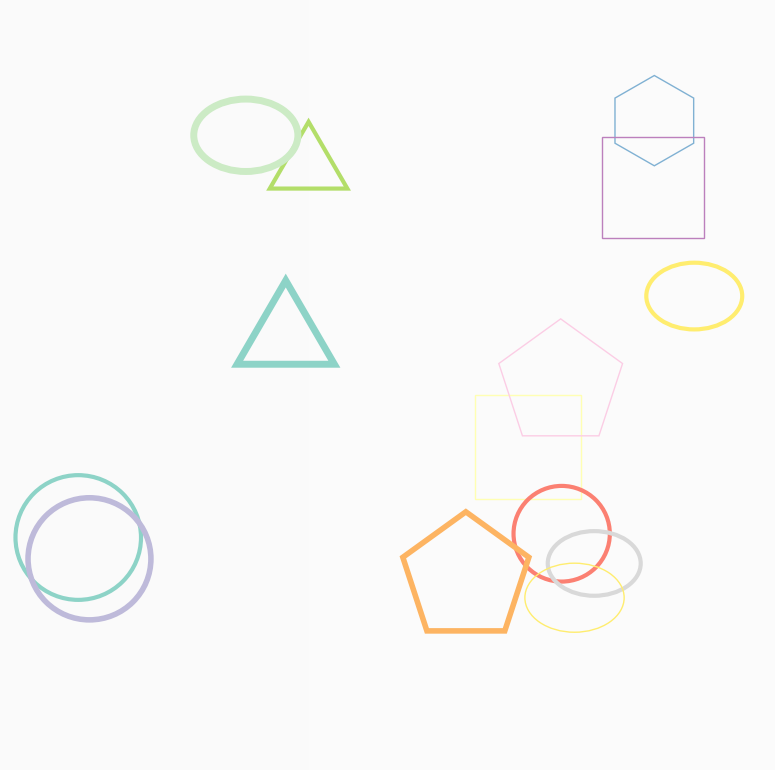[{"shape": "triangle", "thickness": 2.5, "radius": 0.36, "center": [0.369, 0.563]}, {"shape": "circle", "thickness": 1.5, "radius": 0.4, "center": [0.101, 0.302]}, {"shape": "square", "thickness": 0.5, "radius": 0.34, "center": [0.681, 0.42]}, {"shape": "circle", "thickness": 2, "radius": 0.4, "center": [0.115, 0.274]}, {"shape": "circle", "thickness": 1.5, "radius": 0.31, "center": [0.725, 0.307]}, {"shape": "hexagon", "thickness": 0.5, "radius": 0.29, "center": [0.844, 0.843]}, {"shape": "pentagon", "thickness": 2, "radius": 0.43, "center": [0.601, 0.25]}, {"shape": "triangle", "thickness": 1.5, "radius": 0.29, "center": [0.398, 0.784]}, {"shape": "pentagon", "thickness": 0.5, "radius": 0.42, "center": [0.723, 0.502]}, {"shape": "oval", "thickness": 1.5, "radius": 0.3, "center": [0.767, 0.268]}, {"shape": "square", "thickness": 0.5, "radius": 0.33, "center": [0.843, 0.756]}, {"shape": "oval", "thickness": 2.5, "radius": 0.34, "center": [0.317, 0.824]}, {"shape": "oval", "thickness": 1.5, "radius": 0.31, "center": [0.896, 0.616]}, {"shape": "oval", "thickness": 0.5, "radius": 0.32, "center": [0.741, 0.224]}]